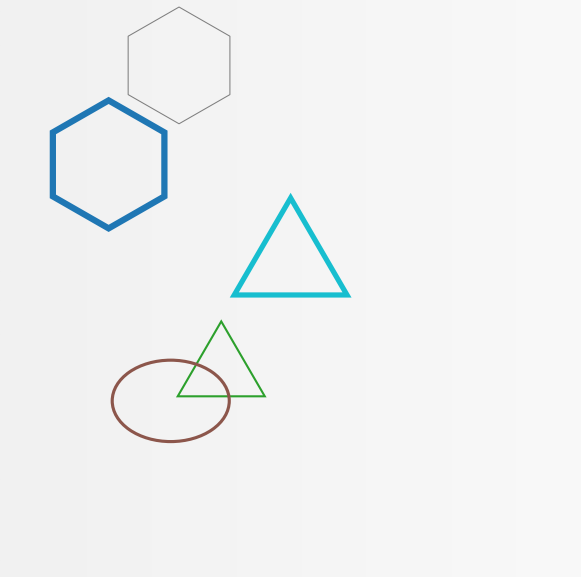[{"shape": "hexagon", "thickness": 3, "radius": 0.55, "center": [0.187, 0.714]}, {"shape": "triangle", "thickness": 1, "radius": 0.43, "center": [0.381, 0.356]}, {"shape": "oval", "thickness": 1.5, "radius": 0.5, "center": [0.294, 0.305]}, {"shape": "hexagon", "thickness": 0.5, "radius": 0.51, "center": [0.308, 0.886]}, {"shape": "triangle", "thickness": 2.5, "radius": 0.56, "center": [0.5, 0.544]}]